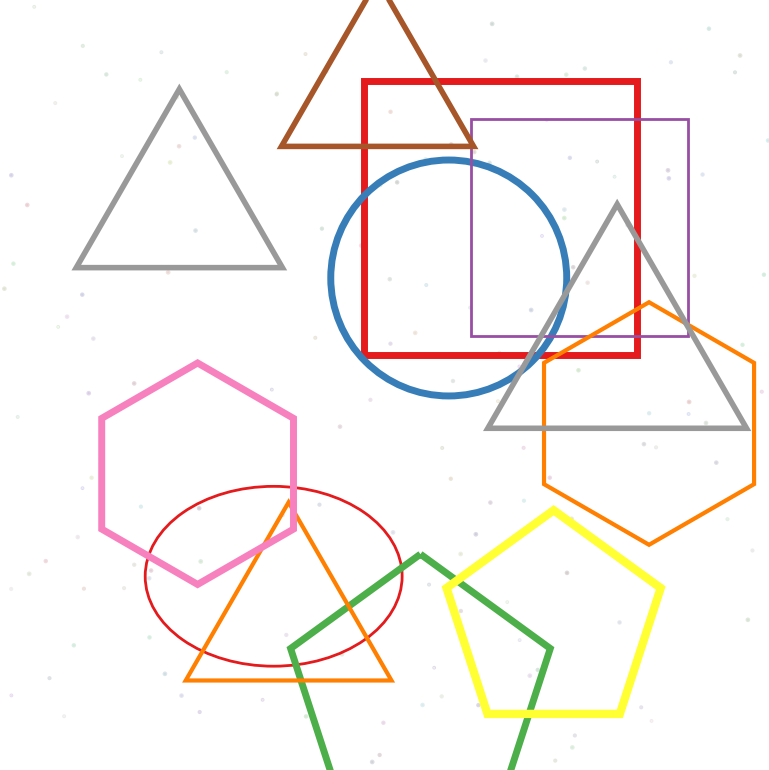[{"shape": "oval", "thickness": 1, "radius": 0.83, "center": [0.355, 0.252]}, {"shape": "square", "thickness": 2.5, "radius": 0.89, "center": [0.65, 0.717]}, {"shape": "circle", "thickness": 2.5, "radius": 0.77, "center": [0.583, 0.639]}, {"shape": "pentagon", "thickness": 2.5, "radius": 0.89, "center": [0.546, 0.103]}, {"shape": "square", "thickness": 1, "radius": 0.7, "center": [0.753, 0.704]}, {"shape": "hexagon", "thickness": 1.5, "radius": 0.79, "center": [0.843, 0.45]}, {"shape": "triangle", "thickness": 1.5, "radius": 0.77, "center": [0.375, 0.193]}, {"shape": "pentagon", "thickness": 3, "radius": 0.73, "center": [0.719, 0.191]}, {"shape": "triangle", "thickness": 2, "radius": 0.72, "center": [0.49, 0.882]}, {"shape": "hexagon", "thickness": 2.5, "radius": 0.72, "center": [0.257, 0.385]}, {"shape": "triangle", "thickness": 2, "radius": 0.97, "center": [0.802, 0.541]}, {"shape": "triangle", "thickness": 2, "radius": 0.77, "center": [0.233, 0.73]}]